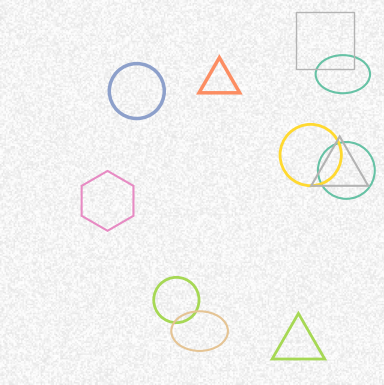[{"shape": "oval", "thickness": 1.5, "radius": 0.35, "center": [0.891, 0.807]}, {"shape": "circle", "thickness": 1.5, "radius": 0.37, "center": [0.9, 0.557]}, {"shape": "triangle", "thickness": 2.5, "radius": 0.3, "center": [0.57, 0.789]}, {"shape": "circle", "thickness": 2.5, "radius": 0.36, "center": [0.355, 0.763]}, {"shape": "hexagon", "thickness": 1.5, "radius": 0.39, "center": [0.279, 0.478]}, {"shape": "triangle", "thickness": 2, "radius": 0.39, "center": [0.775, 0.107]}, {"shape": "circle", "thickness": 2, "radius": 0.29, "center": [0.458, 0.221]}, {"shape": "circle", "thickness": 2, "radius": 0.4, "center": [0.807, 0.597]}, {"shape": "oval", "thickness": 1.5, "radius": 0.37, "center": [0.518, 0.14]}, {"shape": "triangle", "thickness": 1.5, "radius": 0.43, "center": [0.882, 0.56]}, {"shape": "square", "thickness": 1, "radius": 0.37, "center": [0.844, 0.895]}]